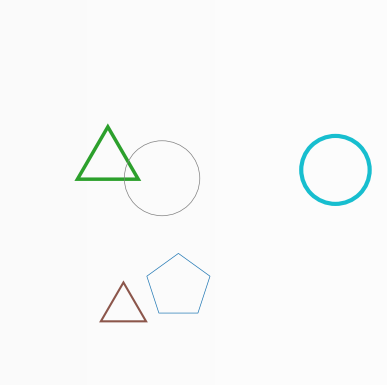[{"shape": "pentagon", "thickness": 0.5, "radius": 0.43, "center": [0.46, 0.256]}, {"shape": "triangle", "thickness": 2.5, "radius": 0.45, "center": [0.278, 0.58]}, {"shape": "triangle", "thickness": 1.5, "radius": 0.34, "center": [0.319, 0.199]}, {"shape": "circle", "thickness": 0.5, "radius": 0.49, "center": [0.418, 0.537]}, {"shape": "circle", "thickness": 3, "radius": 0.44, "center": [0.866, 0.559]}]